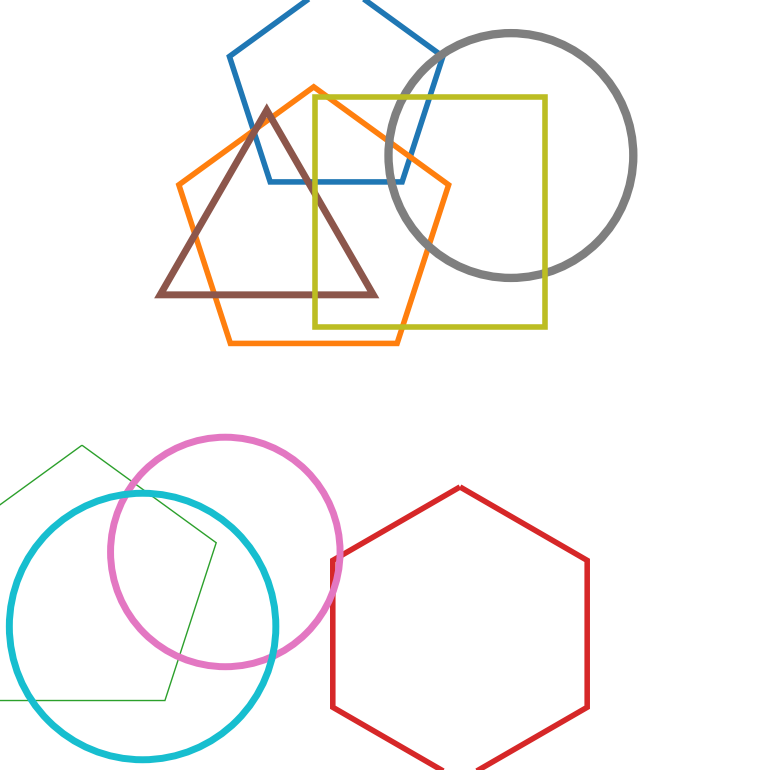[{"shape": "pentagon", "thickness": 2, "radius": 0.73, "center": [0.437, 0.882]}, {"shape": "pentagon", "thickness": 2, "radius": 0.92, "center": [0.407, 0.703]}, {"shape": "pentagon", "thickness": 0.5, "radius": 0.92, "center": [0.106, 0.239]}, {"shape": "hexagon", "thickness": 2, "radius": 0.95, "center": [0.597, 0.177]}, {"shape": "triangle", "thickness": 2.5, "radius": 0.8, "center": [0.346, 0.697]}, {"shape": "circle", "thickness": 2.5, "radius": 0.75, "center": [0.293, 0.283]}, {"shape": "circle", "thickness": 3, "radius": 0.79, "center": [0.664, 0.798]}, {"shape": "square", "thickness": 2, "radius": 0.75, "center": [0.558, 0.724]}, {"shape": "circle", "thickness": 2.5, "radius": 0.87, "center": [0.185, 0.186]}]